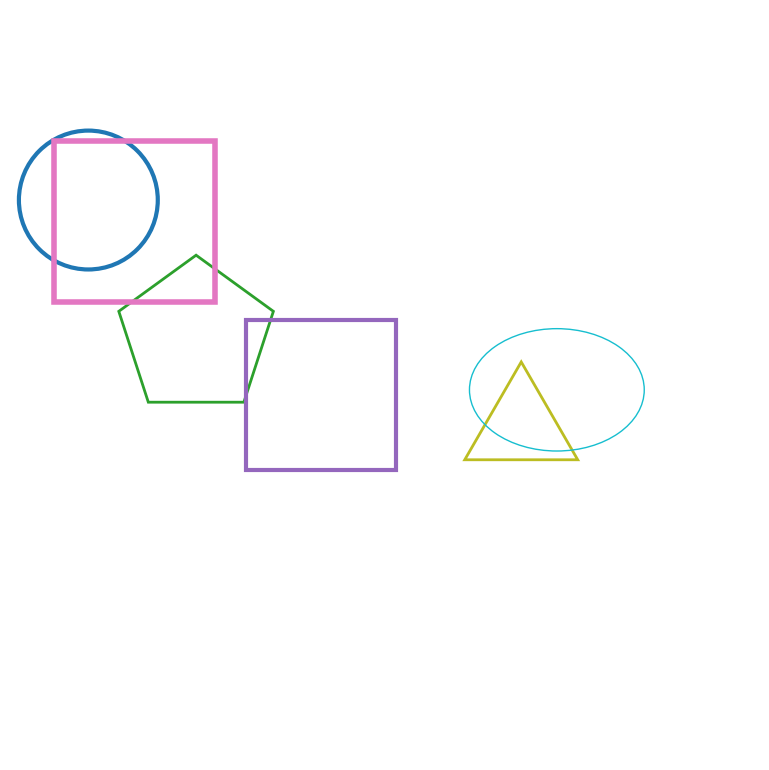[{"shape": "circle", "thickness": 1.5, "radius": 0.45, "center": [0.115, 0.74]}, {"shape": "pentagon", "thickness": 1, "radius": 0.53, "center": [0.255, 0.563]}, {"shape": "square", "thickness": 1.5, "radius": 0.49, "center": [0.417, 0.487]}, {"shape": "square", "thickness": 2, "radius": 0.52, "center": [0.174, 0.712]}, {"shape": "triangle", "thickness": 1, "radius": 0.42, "center": [0.677, 0.445]}, {"shape": "oval", "thickness": 0.5, "radius": 0.57, "center": [0.723, 0.494]}]